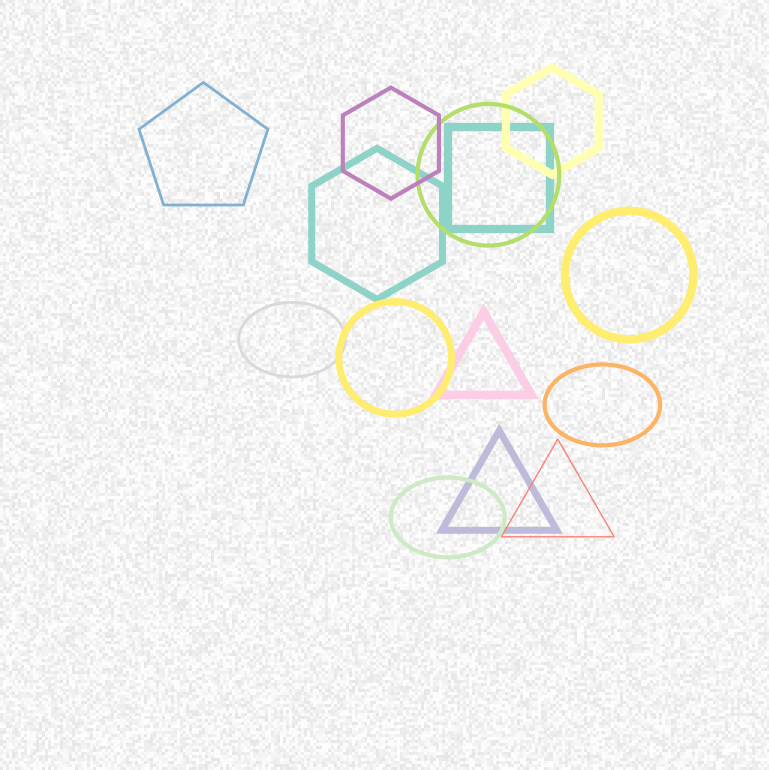[{"shape": "hexagon", "thickness": 2.5, "radius": 0.49, "center": [0.49, 0.709]}, {"shape": "square", "thickness": 3, "radius": 0.33, "center": [0.648, 0.769]}, {"shape": "hexagon", "thickness": 3, "radius": 0.35, "center": [0.717, 0.843]}, {"shape": "triangle", "thickness": 2.5, "radius": 0.43, "center": [0.648, 0.354]}, {"shape": "triangle", "thickness": 0.5, "radius": 0.42, "center": [0.724, 0.345]}, {"shape": "pentagon", "thickness": 1, "radius": 0.44, "center": [0.264, 0.805]}, {"shape": "oval", "thickness": 1.5, "radius": 0.38, "center": [0.782, 0.474]}, {"shape": "circle", "thickness": 1.5, "radius": 0.46, "center": [0.634, 0.773]}, {"shape": "triangle", "thickness": 3, "radius": 0.36, "center": [0.628, 0.523]}, {"shape": "oval", "thickness": 1, "radius": 0.35, "center": [0.379, 0.559]}, {"shape": "hexagon", "thickness": 1.5, "radius": 0.36, "center": [0.508, 0.814]}, {"shape": "oval", "thickness": 1.5, "radius": 0.37, "center": [0.582, 0.328]}, {"shape": "circle", "thickness": 3, "radius": 0.42, "center": [0.817, 0.643]}, {"shape": "circle", "thickness": 2.5, "radius": 0.37, "center": [0.513, 0.535]}]